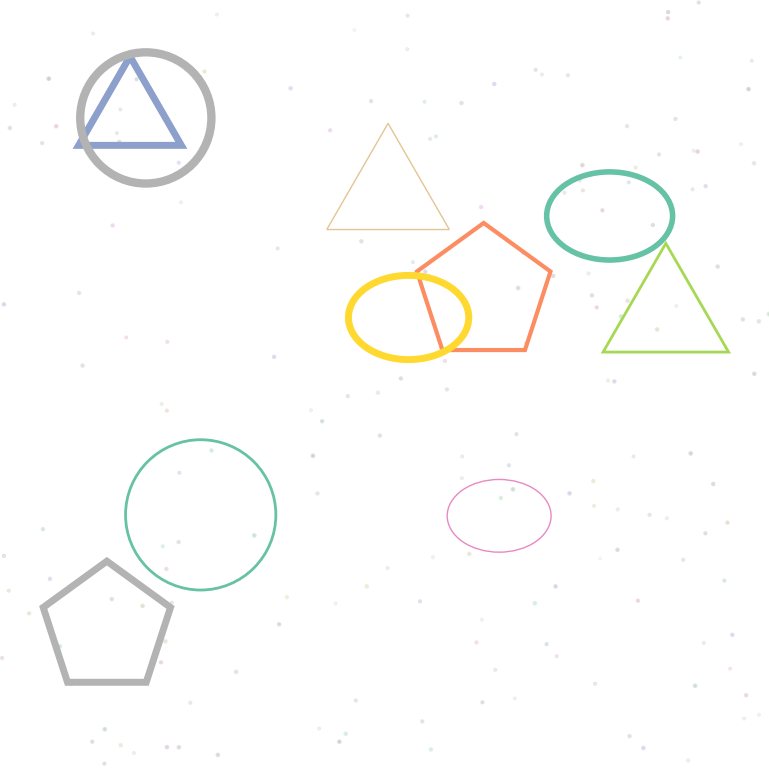[{"shape": "circle", "thickness": 1, "radius": 0.49, "center": [0.261, 0.331]}, {"shape": "oval", "thickness": 2, "radius": 0.41, "center": [0.792, 0.72]}, {"shape": "pentagon", "thickness": 1.5, "radius": 0.46, "center": [0.628, 0.619]}, {"shape": "triangle", "thickness": 2.5, "radius": 0.38, "center": [0.169, 0.85]}, {"shape": "oval", "thickness": 0.5, "radius": 0.34, "center": [0.648, 0.33]}, {"shape": "triangle", "thickness": 1, "radius": 0.47, "center": [0.865, 0.59]}, {"shape": "oval", "thickness": 2.5, "radius": 0.39, "center": [0.531, 0.588]}, {"shape": "triangle", "thickness": 0.5, "radius": 0.46, "center": [0.504, 0.748]}, {"shape": "pentagon", "thickness": 2.5, "radius": 0.43, "center": [0.139, 0.184]}, {"shape": "circle", "thickness": 3, "radius": 0.43, "center": [0.189, 0.847]}]